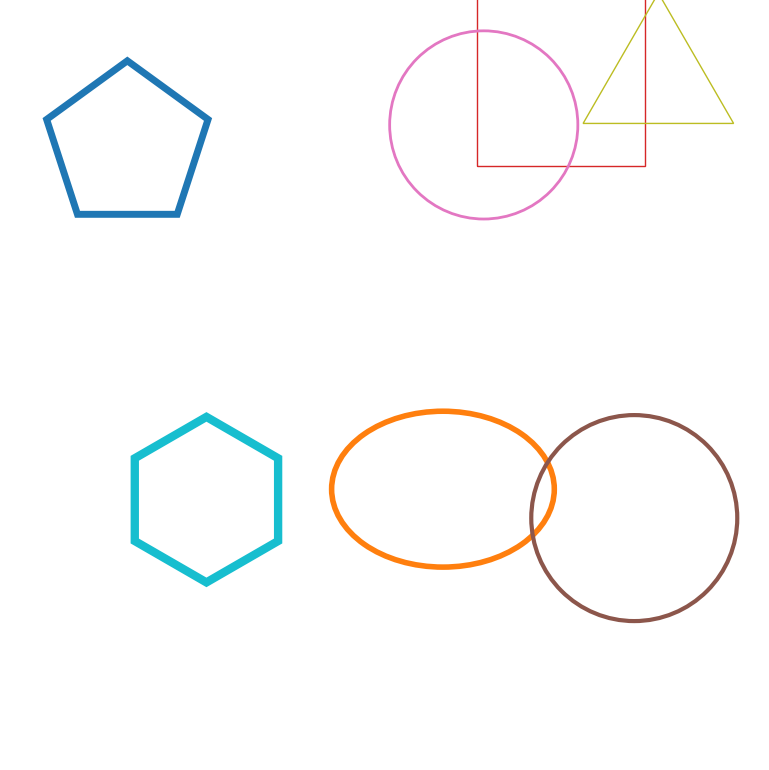[{"shape": "pentagon", "thickness": 2.5, "radius": 0.55, "center": [0.165, 0.811]}, {"shape": "oval", "thickness": 2, "radius": 0.72, "center": [0.575, 0.365]}, {"shape": "square", "thickness": 0.5, "radius": 0.55, "center": [0.729, 0.893]}, {"shape": "circle", "thickness": 1.5, "radius": 0.67, "center": [0.824, 0.327]}, {"shape": "circle", "thickness": 1, "radius": 0.61, "center": [0.628, 0.838]}, {"shape": "triangle", "thickness": 0.5, "radius": 0.56, "center": [0.855, 0.896]}, {"shape": "hexagon", "thickness": 3, "radius": 0.54, "center": [0.268, 0.351]}]